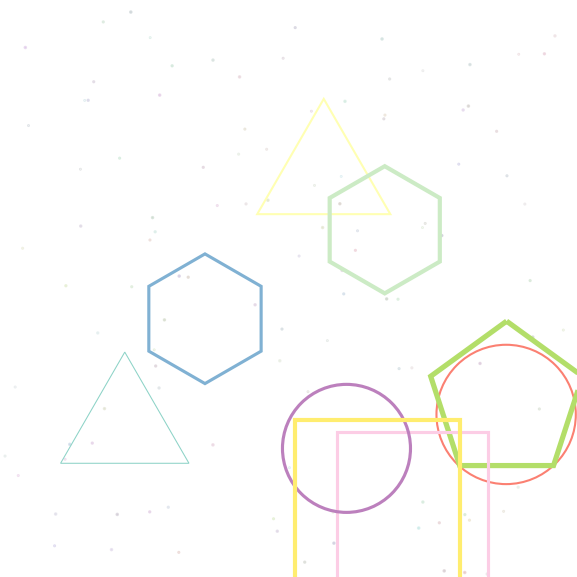[{"shape": "triangle", "thickness": 0.5, "radius": 0.64, "center": [0.216, 0.261]}, {"shape": "triangle", "thickness": 1, "radius": 0.67, "center": [0.561, 0.695]}, {"shape": "circle", "thickness": 1, "radius": 0.6, "center": [0.876, 0.281]}, {"shape": "hexagon", "thickness": 1.5, "radius": 0.56, "center": [0.355, 0.447]}, {"shape": "pentagon", "thickness": 2.5, "radius": 0.69, "center": [0.877, 0.305]}, {"shape": "square", "thickness": 1.5, "radius": 0.65, "center": [0.714, 0.12]}, {"shape": "circle", "thickness": 1.5, "radius": 0.55, "center": [0.6, 0.223]}, {"shape": "hexagon", "thickness": 2, "radius": 0.55, "center": [0.666, 0.601]}, {"shape": "square", "thickness": 2, "radius": 0.71, "center": [0.654, 0.129]}]